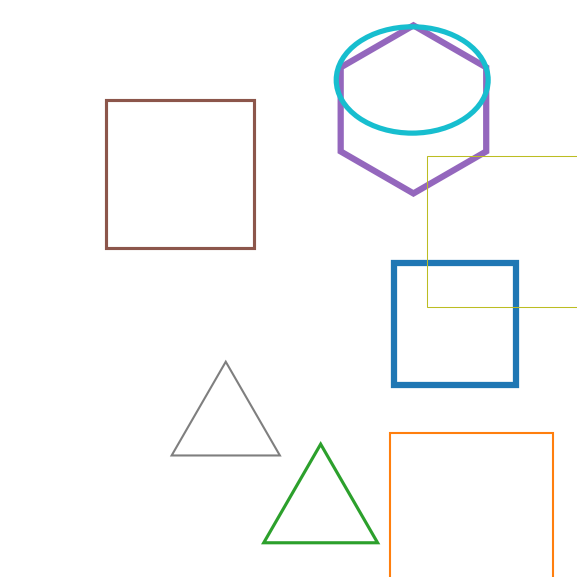[{"shape": "square", "thickness": 3, "radius": 0.53, "center": [0.787, 0.439]}, {"shape": "square", "thickness": 1, "radius": 0.7, "center": [0.817, 0.109]}, {"shape": "triangle", "thickness": 1.5, "radius": 0.57, "center": [0.555, 0.116]}, {"shape": "hexagon", "thickness": 3, "radius": 0.73, "center": [0.716, 0.81]}, {"shape": "square", "thickness": 1.5, "radius": 0.64, "center": [0.311, 0.698]}, {"shape": "triangle", "thickness": 1, "radius": 0.54, "center": [0.391, 0.265]}, {"shape": "square", "thickness": 0.5, "radius": 0.65, "center": [0.87, 0.599]}, {"shape": "oval", "thickness": 2.5, "radius": 0.66, "center": [0.714, 0.861]}]